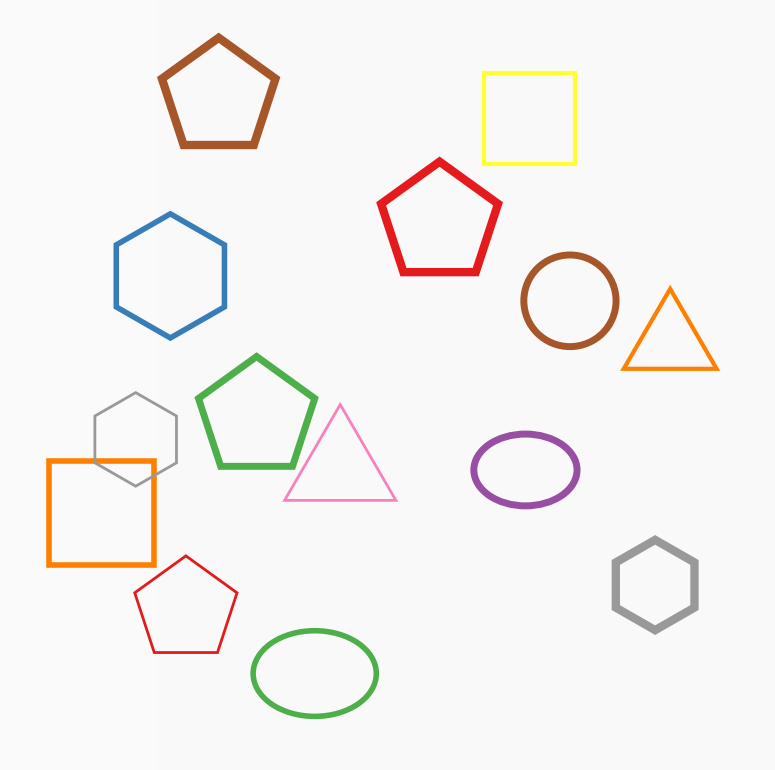[{"shape": "pentagon", "thickness": 1, "radius": 0.35, "center": [0.24, 0.209]}, {"shape": "pentagon", "thickness": 3, "radius": 0.4, "center": [0.567, 0.711]}, {"shape": "hexagon", "thickness": 2, "radius": 0.4, "center": [0.22, 0.642]}, {"shape": "oval", "thickness": 2, "radius": 0.4, "center": [0.406, 0.125]}, {"shape": "pentagon", "thickness": 2.5, "radius": 0.39, "center": [0.331, 0.458]}, {"shape": "oval", "thickness": 2.5, "radius": 0.33, "center": [0.678, 0.39]}, {"shape": "square", "thickness": 2, "radius": 0.34, "center": [0.131, 0.334]}, {"shape": "triangle", "thickness": 1.5, "radius": 0.35, "center": [0.865, 0.556]}, {"shape": "square", "thickness": 1.5, "radius": 0.3, "center": [0.683, 0.846]}, {"shape": "pentagon", "thickness": 3, "radius": 0.39, "center": [0.282, 0.874]}, {"shape": "circle", "thickness": 2.5, "radius": 0.3, "center": [0.735, 0.609]}, {"shape": "triangle", "thickness": 1, "radius": 0.41, "center": [0.439, 0.392]}, {"shape": "hexagon", "thickness": 1, "radius": 0.3, "center": [0.175, 0.429]}, {"shape": "hexagon", "thickness": 3, "radius": 0.29, "center": [0.845, 0.24]}]